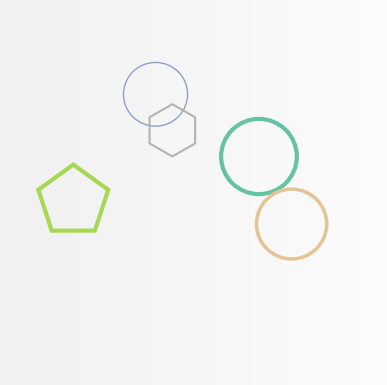[{"shape": "circle", "thickness": 3, "radius": 0.49, "center": [0.668, 0.594]}, {"shape": "circle", "thickness": 1, "radius": 0.41, "center": [0.401, 0.755]}, {"shape": "pentagon", "thickness": 3, "radius": 0.47, "center": [0.189, 0.478]}, {"shape": "circle", "thickness": 2.5, "radius": 0.45, "center": [0.753, 0.418]}, {"shape": "hexagon", "thickness": 1.5, "radius": 0.34, "center": [0.445, 0.661]}]